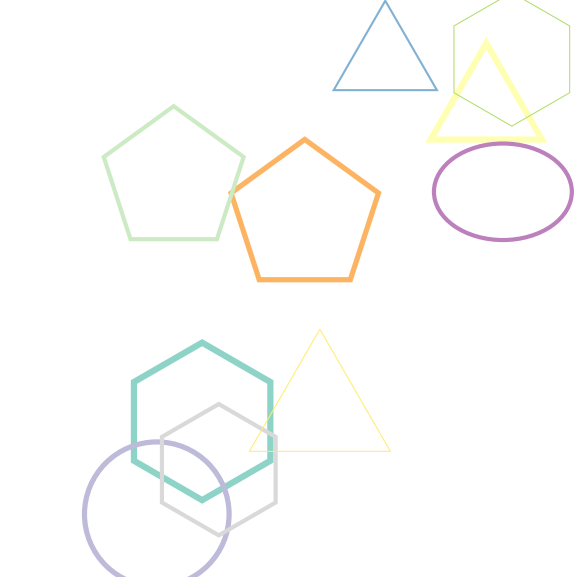[{"shape": "hexagon", "thickness": 3, "radius": 0.68, "center": [0.35, 0.269]}, {"shape": "triangle", "thickness": 3, "radius": 0.56, "center": [0.842, 0.813]}, {"shape": "circle", "thickness": 2.5, "radius": 0.63, "center": [0.271, 0.109]}, {"shape": "triangle", "thickness": 1, "radius": 0.52, "center": [0.667, 0.895]}, {"shape": "pentagon", "thickness": 2.5, "radius": 0.67, "center": [0.528, 0.623]}, {"shape": "hexagon", "thickness": 0.5, "radius": 0.58, "center": [0.886, 0.896]}, {"shape": "hexagon", "thickness": 2, "radius": 0.57, "center": [0.379, 0.186]}, {"shape": "oval", "thickness": 2, "radius": 0.6, "center": [0.871, 0.667]}, {"shape": "pentagon", "thickness": 2, "radius": 0.64, "center": [0.301, 0.688]}, {"shape": "triangle", "thickness": 0.5, "radius": 0.7, "center": [0.554, 0.288]}]